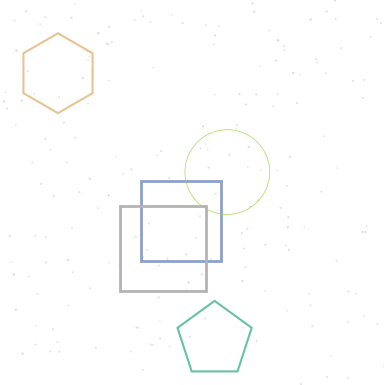[{"shape": "pentagon", "thickness": 1.5, "radius": 0.51, "center": [0.557, 0.117]}, {"shape": "square", "thickness": 2, "radius": 0.52, "center": [0.471, 0.426]}, {"shape": "circle", "thickness": 0.5, "radius": 0.55, "center": [0.59, 0.553]}, {"shape": "hexagon", "thickness": 1.5, "radius": 0.52, "center": [0.151, 0.81]}, {"shape": "square", "thickness": 2, "radius": 0.56, "center": [0.424, 0.355]}]